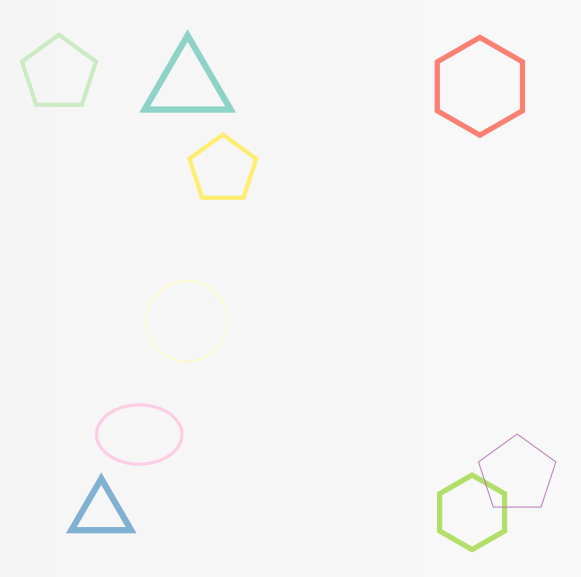[{"shape": "triangle", "thickness": 3, "radius": 0.43, "center": [0.323, 0.852]}, {"shape": "circle", "thickness": 0.5, "radius": 0.35, "center": [0.322, 0.443]}, {"shape": "hexagon", "thickness": 2.5, "radius": 0.42, "center": [0.826, 0.85]}, {"shape": "triangle", "thickness": 3, "radius": 0.3, "center": [0.174, 0.111]}, {"shape": "hexagon", "thickness": 2.5, "radius": 0.32, "center": [0.812, 0.112]}, {"shape": "oval", "thickness": 1.5, "radius": 0.37, "center": [0.24, 0.247]}, {"shape": "pentagon", "thickness": 0.5, "radius": 0.35, "center": [0.89, 0.178]}, {"shape": "pentagon", "thickness": 2, "radius": 0.33, "center": [0.101, 0.872]}, {"shape": "pentagon", "thickness": 2, "radius": 0.3, "center": [0.383, 0.706]}]